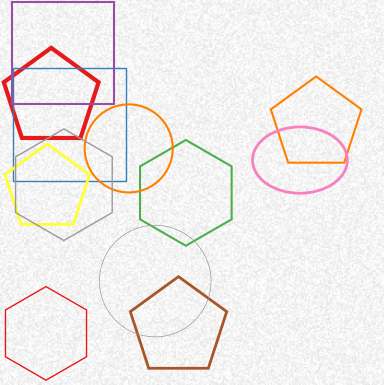[{"shape": "pentagon", "thickness": 3, "radius": 0.65, "center": [0.133, 0.746]}, {"shape": "hexagon", "thickness": 1, "radius": 0.61, "center": [0.119, 0.134]}, {"shape": "square", "thickness": 1, "radius": 0.73, "center": [0.181, 0.676]}, {"shape": "hexagon", "thickness": 1.5, "radius": 0.69, "center": [0.483, 0.499]}, {"shape": "square", "thickness": 1.5, "radius": 0.66, "center": [0.163, 0.862]}, {"shape": "pentagon", "thickness": 1.5, "radius": 0.62, "center": [0.821, 0.678]}, {"shape": "circle", "thickness": 1.5, "radius": 0.57, "center": [0.334, 0.615]}, {"shape": "pentagon", "thickness": 2, "radius": 0.58, "center": [0.123, 0.511]}, {"shape": "pentagon", "thickness": 2, "radius": 0.66, "center": [0.464, 0.15]}, {"shape": "oval", "thickness": 2, "radius": 0.62, "center": [0.779, 0.584]}, {"shape": "circle", "thickness": 0.5, "radius": 0.72, "center": [0.403, 0.27]}, {"shape": "hexagon", "thickness": 1, "radius": 0.72, "center": [0.166, 0.52]}]